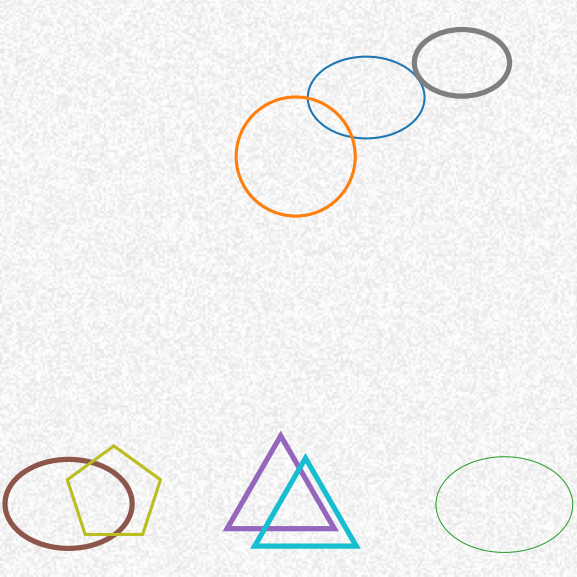[{"shape": "oval", "thickness": 1, "radius": 0.51, "center": [0.634, 0.83]}, {"shape": "circle", "thickness": 1.5, "radius": 0.52, "center": [0.512, 0.728]}, {"shape": "oval", "thickness": 0.5, "radius": 0.59, "center": [0.873, 0.125]}, {"shape": "triangle", "thickness": 2.5, "radius": 0.54, "center": [0.486, 0.137]}, {"shape": "oval", "thickness": 2.5, "radius": 0.55, "center": [0.119, 0.127]}, {"shape": "oval", "thickness": 2.5, "radius": 0.41, "center": [0.8, 0.89]}, {"shape": "pentagon", "thickness": 1.5, "radius": 0.42, "center": [0.197, 0.142]}, {"shape": "triangle", "thickness": 2.5, "radius": 0.51, "center": [0.529, 0.104]}]